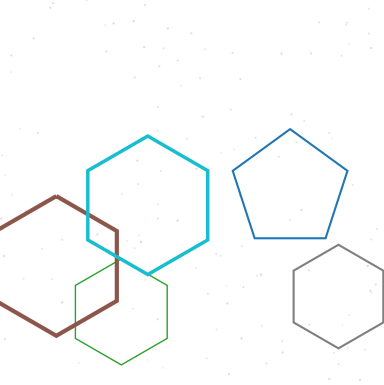[{"shape": "pentagon", "thickness": 1.5, "radius": 0.78, "center": [0.754, 0.508]}, {"shape": "hexagon", "thickness": 1, "radius": 0.69, "center": [0.315, 0.19]}, {"shape": "hexagon", "thickness": 3, "radius": 0.91, "center": [0.146, 0.309]}, {"shape": "hexagon", "thickness": 1.5, "radius": 0.67, "center": [0.879, 0.23]}, {"shape": "hexagon", "thickness": 2.5, "radius": 0.9, "center": [0.384, 0.467]}]